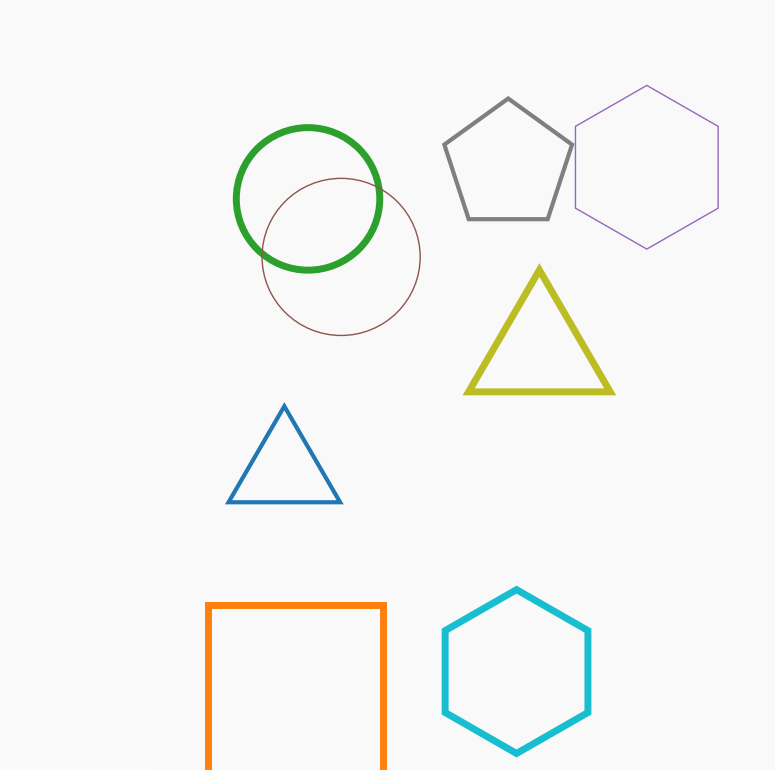[{"shape": "triangle", "thickness": 1.5, "radius": 0.42, "center": [0.367, 0.389]}, {"shape": "square", "thickness": 2.5, "radius": 0.56, "center": [0.382, 0.102]}, {"shape": "circle", "thickness": 2.5, "radius": 0.46, "center": [0.397, 0.742]}, {"shape": "hexagon", "thickness": 0.5, "radius": 0.53, "center": [0.835, 0.783]}, {"shape": "circle", "thickness": 0.5, "radius": 0.51, "center": [0.44, 0.666]}, {"shape": "pentagon", "thickness": 1.5, "radius": 0.43, "center": [0.656, 0.785]}, {"shape": "triangle", "thickness": 2.5, "radius": 0.53, "center": [0.696, 0.544]}, {"shape": "hexagon", "thickness": 2.5, "radius": 0.53, "center": [0.666, 0.128]}]